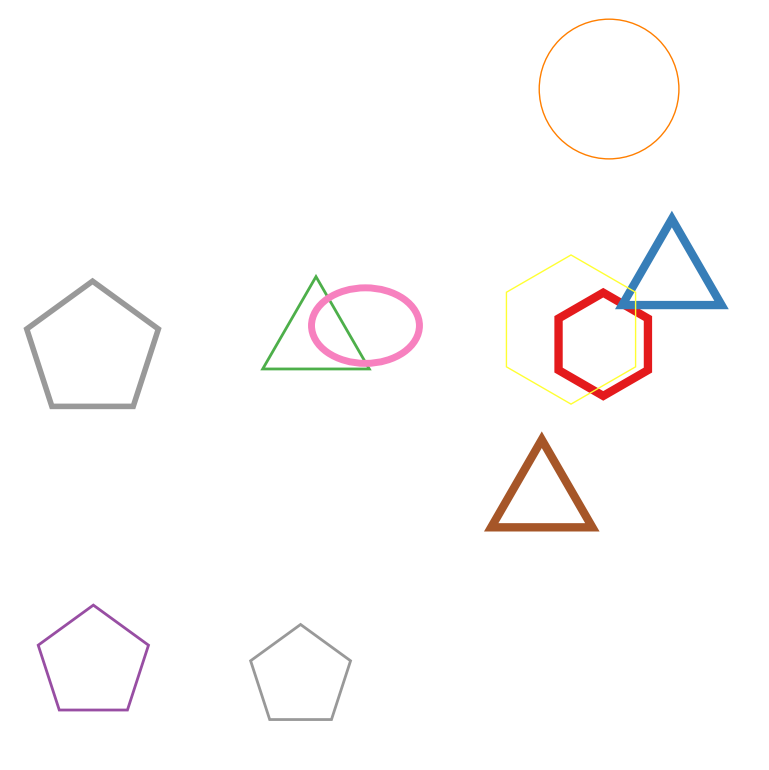[{"shape": "hexagon", "thickness": 3, "radius": 0.34, "center": [0.783, 0.553]}, {"shape": "triangle", "thickness": 3, "radius": 0.37, "center": [0.873, 0.641]}, {"shape": "triangle", "thickness": 1, "radius": 0.4, "center": [0.41, 0.561]}, {"shape": "pentagon", "thickness": 1, "radius": 0.38, "center": [0.121, 0.139]}, {"shape": "circle", "thickness": 0.5, "radius": 0.45, "center": [0.791, 0.884]}, {"shape": "hexagon", "thickness": 0.5, "radius": 0.48, "center": [0.742, 0.572]}, {"shape": "triangle", "thickness": 3, "radius": 0.38, "center": [0.704, 0.353]}, {"shape": "oval", "thickness": 2.5, "radius": 0.35, "center": [0.475, 0.577]}, {"shape": "pentagon", "thickness": 2, "radius": 0.45, "center": [0.12, 0.545]}, {"shape": "pentagon", "thickness": 1, "radius": 0.34, "center": [0.39, 0.121]}]